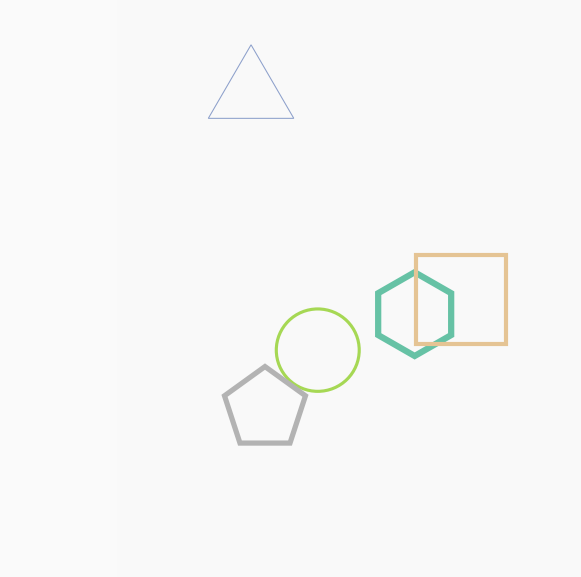[{"shape": "hexagon", "thickness": 3, "radius": 0.36, "center": [0.713, 0.455]}, {"shape": "triangle", "thickness": 0.5, "radius": 0.42, "center": [0.432, 0.837]}, {"shape": "circle", "thickness": 1.5, "radius": 0.36, "center": [0.547, 0.393]}, {"shape": "square", "thickness": 2, "radius": 0.38, "center": [0.793, 0.48]}, {"shape": "pentagon", "thickness": 2.5, "radius": 0.37, "center": [0.456, 0.291]}]